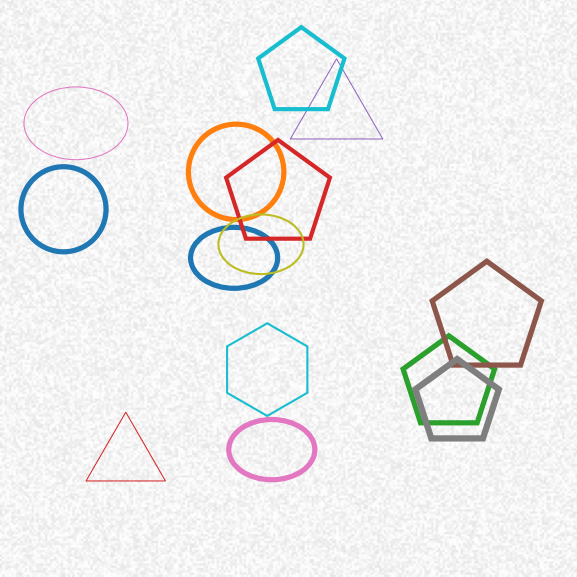[{"shape": "circle", "thickness": 2.5, "radius": 0.37, "center": [0.11, 0.637]}, {"shape": "oval", "thickness": 2.5, "radius": 0.38, "center": [0.405, 0.553]}, {"shape": "circle", "thickness": 2.5, "radius": 0.41, "center": [0.409, 0.702]}, {"shape": "pentagon", "thickness": 2.5, "radius": 0.42, "center": [0.777, 0.334]}, {"shape": "pentagon", "thickness": 2, "radius": 0.47, "center": [0.481, 0.662]}, {"shape": "triangle", "thickness": 0.5, "radius": 0.4, "center": [0.218, 0.206]}, {"shape": "triangle", "thickness": 0.5, "radius": 0.46, "center": [0.583, 0.805]}, {"shape": "pentagon", "thickness": 2.5, "radius": 0.5, "center": [0.843, 0.447]}, {"shape": "oval", "thickness": 0.5, "radius": 0.45, "center": [0.132, 0.786]}, {"shape": "oval", "thickness": 2.5, "radius": 0.37, "center": [0.471, 0.221]}, {"shape": "pentagon", "thickness": 3, "radius": 0.38, "center": [0.792, 0.301]}, {"shape": "oval", "thickness": 1, "radius": 0.37, "center": [0.452, 0.576]}, {"shape": "pentagon", "thickness": 2, "radius": 0.39, "center": [0.522, 0.874]}, {"shape": "hexagon", "thickness": 1, "radius": 0.4, "center": [0.463, 0.359]}]